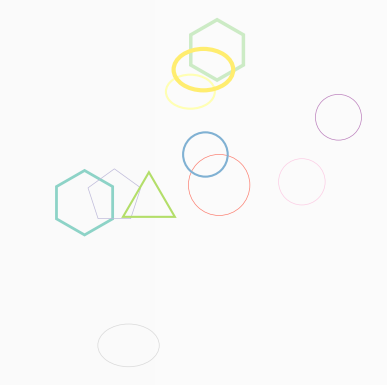[{"shape": "hexagon", "thickness": 2, "radius": 0.42, "center": [0.218, 0.473]}, {"shape": "oval", "thickness": 1.5, "radius": 0.32, "center": [0.491, 0.762]}, {"shape": "pentagon", "thickness": 0.5, "radius": 0.36, "center": [0.295, 0.49]}, {"shape": "circle", "thickness": 0.5, "radius": 0.4, "center": [0.566, 0.52]}, {"shape": "circle", "thickness": 1.5, "radius": 0.29, "center": [0.53, 0.599]}, {"shape": "triangle", "thickness": 1.5, "radius": 0.39, "center": [0.384, 0.475]}, {"shape": "circle", "thickness": 0.5, "radius": 0.3, "center": [0.779, 0.528]}, {"shape": "oval", "thickness": 0.5, "radius": 0.4, "center": [0.332, 0.103]}, {"shape": "circle", "thickness": 0.5, "radius": 0.3, "center": [0.873, 0.695]}, {"shape": "hexagon", "thickness": 2.5, "radius": 0.39, "center": [0.56, 0.87]}, {"shape": "oval", "thickness": 3, "radius": 0.38, "center": [0.525, 0.819]}]